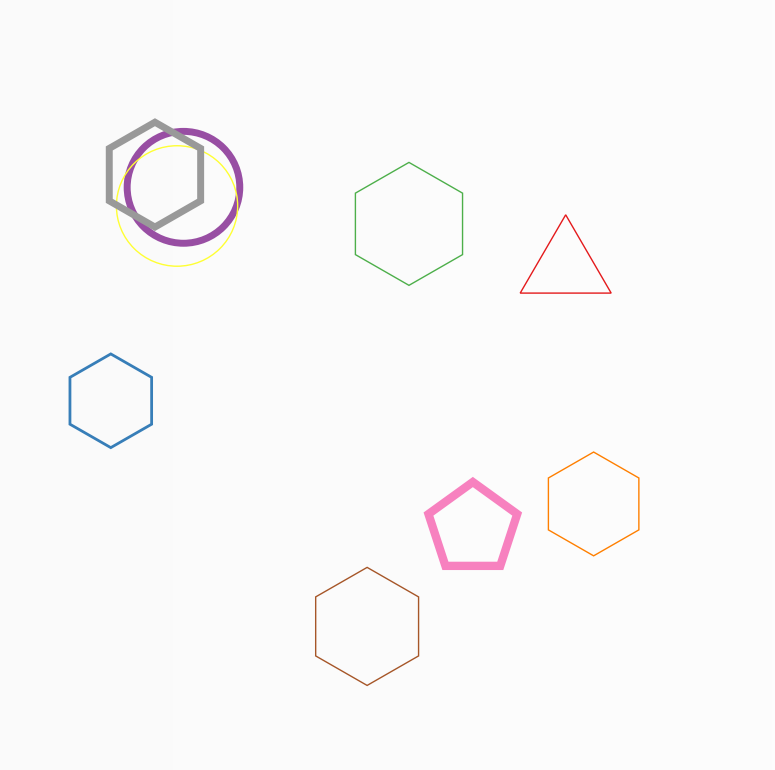[{"shape": "triangle", "thickness": 0.5, "radius": 0.34, "center": [0.73, 0.653]}, {"shape": "hexagon", "thickness": 1, "radius": 0.3, "center": [0.143, 0.48]}, {"shape": "hexagon", "thickness": 0.5, "radius": 0.4, "center": [0.528, 0.709]}, {"shape": "circle", "thickness": 2.5, "radius": 0.36, "center": [0.237, 0.757]}, {"shape": "hexagon", "thickness": 0.5, "radius": 0.34, "center": [0.766, 0.346]}, {"shape": "circle", "thickness": 0.5, "radius": 0.39, "center": [0.228, 0.732]}, {"shape": "hexagon", "thickness": 0.5, "radius": 0.38, "center": [0.474, 0.186]}, {"shape": "pentagon", "thickness": 3, "radius": 0.3, "center": [0.61, 0.314]}, {"shape": "hexagon", "thickness": 2.5, "radius": 0.34, "center": [0.2, 0.773]}]